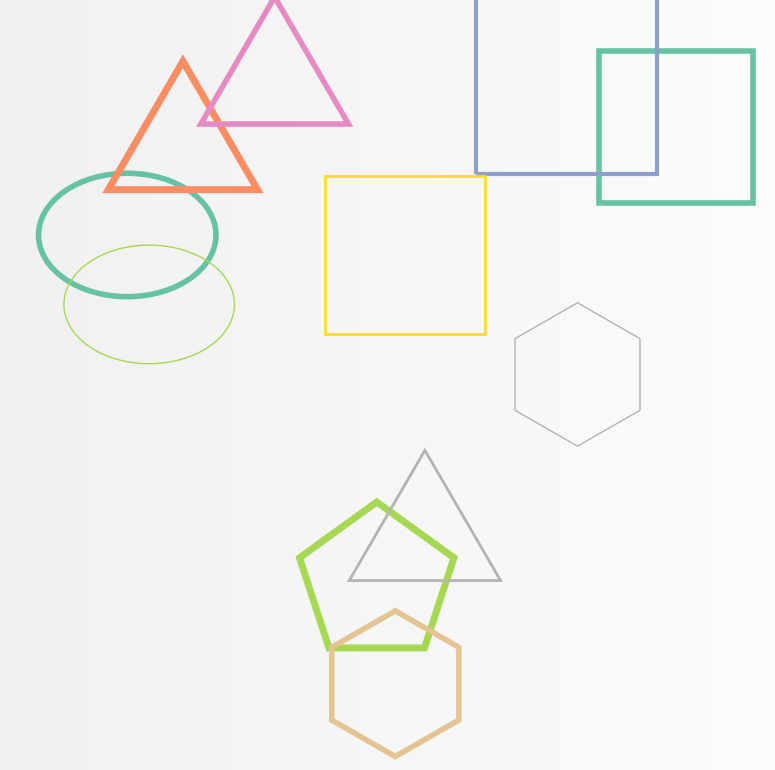[{"shape": "oval", "thickness": 2, "radius": 0.57, "center": [0.164, 0.695]}, {"shape": "square", "thickness": 2, "radius": 0.49, "center": [0.872, 0.835]}, {"shape": "triangle", "thickness": 2.5, "radius": 0.56, "center": [0.236, 0.809]}, {"shape": "square", "thickness": 1.5, "radius": 0.58, "center": [0.731, 0.891]}, {"shape": "triangle", "thickness": 2, "radius": 0.55, "center": [0.354, 0.894]}, {"shape": "pentagon", "thickness": 2.5, "radius": 0.52, "center": [0.486, 0.243]}, {"shape": "oval", "thickness": 0.5, "radius": 0.55, "center": [0.193, 0.605]}, {"shape": "square", "thickness": 1, "radius": 0.52, "center": [0.523, 0.669]}, {"shape": "hexagon", "thickness": 2, "radius": 0.47, "center": [0.51, 0.112]}, {"shape": "triangle", "thickness": 1, "radius": 0.56, "center": [0.548, 0.302]}, {"shape": "hexagon", "thickness": 0.5, "radius": 0.47, "center": [0.745, 0.514]}]